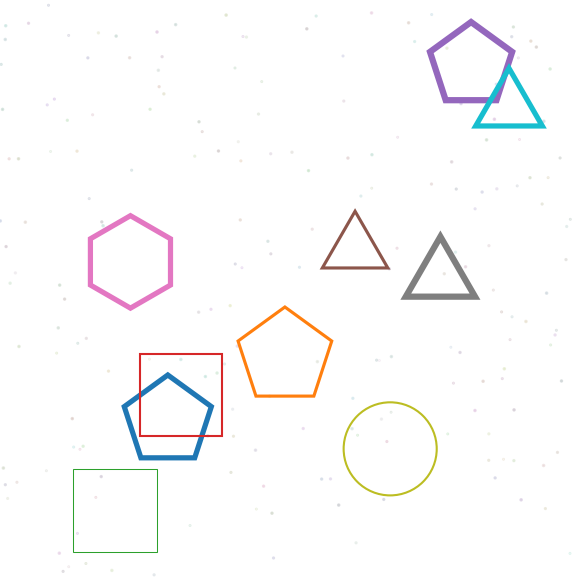[{"shape": "pentagon", "thickness": 2.5, "radius": 0.4, "center": [0.291, 0.271]}, {"shape": "pentagon", "thickness": 1.5, "radius": 0.43, "center": [0.493, 0.382]}, {"shape": "square", "thickness": 0.5, "radius": 0.36, "center": [0.199, 0.115]}, {"shape": "square", "thickness": 1, "radius": 0.35, "center": [0.313, 0.315]}, {"shape": "pentagon", "thickness": 3, "radius": 0.37, "center": [0.816, 0.886]}, {"shape": "triangle", "thickness": 1.5, "radius": 0.33, "center": [0.615, 0.568]}, {"shape": "hexagon", "thickness": 2.5, "radius": 0.4, "center": [0.226, 0.546]}, {"shape": "triangle", "thickness": 3, "radius": 0.35, "center": [0.763, 0.52]}, {"shape": "circle", "thickness": 1, "radius": 0.4, "center": [0.676, 0.222]}, {"shape": "triangle", "thickness": 2.5, "radius": 0.33, "center": [0.881, 0.814]}]